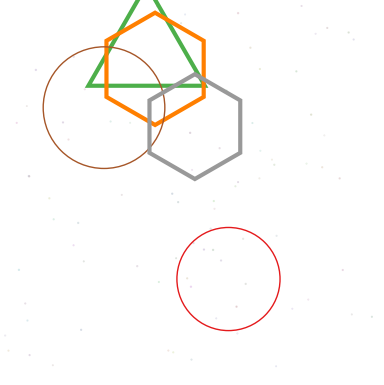[{"shape": "circle", "thickness": 1, "radius": 0.67, "center": [0.593, 0.275]}, {"shape": "triangle", "thickness": 3, "radius": 0.87, "center": [0.381, 0.865]}, {"shape": "hexagon", "thickness": 3, "radius": 0.73, "center": [0.403, 0.821]}, {"shape": "circle", "thickness": 1, "radius": 0.79, "center": [0.27, 0.72]}, {"shape": "hexagon", "thickness": 3, "radius": 0.68, "center": [0.506, 0.671]}]